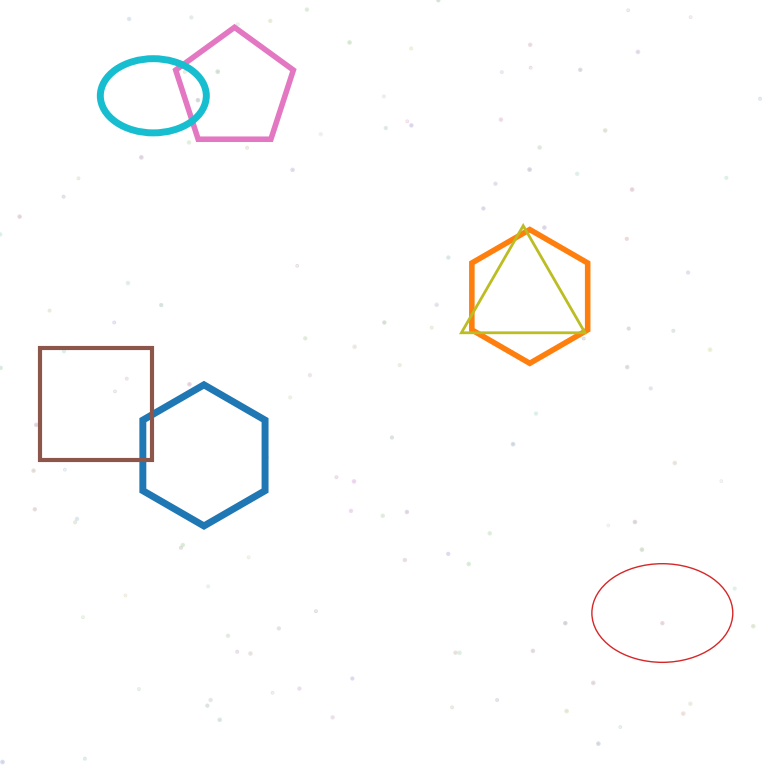[{"shape": "hexagon", "thickness": 2.5, "radius": 0.46, "center": [0.265, 0.409]}, {"shape": "hexagon", "thickness": 2, "radius": 0.43, "center": [0.688, 0.615]}, {"shape": "oval", "thickness": 0.5, "radius": 0.46, "center": [0.86, 0.204]}, {"shape": "square", "thickness": 1.5, "radius": 0.36, "center": [0.125, 0.476]}, {"shape": "pentagon", "thickness": 2, "radius": 0.4, "center": [0.305, 0.884]}, {"shape": "triangle", "thickness": 1, "radius": 0.46, "center": [0.679, 0.614]}, {"shape": "oval", "thickness": 2.5, "radius": 0.34, "center": [0.199, 0.876]}]